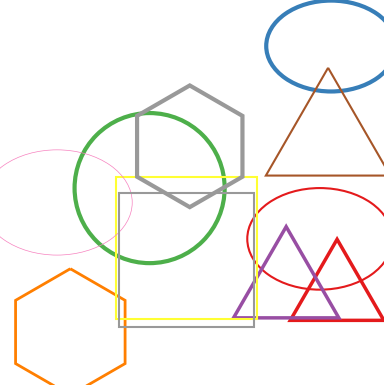[{"shape": "oval", "thickness": 1.5, "radius": 0.94, "center": [0.831, 0.38]}, {"shape": "triangle", "thickness": 2.5, "radius": 0.7, "center": [0.876, 0.238]}, {"shape": "oval", "thickness": 3, "radius": 0.84, "center": [0.86, 0.88]}, {"shape": "circle", "thickness": 3, "radius": 0.97, "center": [0.389, 0.511]}, {"shape": "triangle", "thickness": 2.5, "radius": 0.79, "center": [0.743, 0.253]}, {"shape": "hexagon", "thickness": 2, "radius": 0.82, "center": [0.183, 0.138]}, {"shape": "square", "thickness": 1.5, "radius": 0.92, "center": [0.483, 0.356]}, {"shape": "triangle", "thickness": 1.5, "radius": 0.93, "center": [0.852, 0.637]}, {"shape": "oval", "thickness": 0.5, "radius": 0.98, "center": [0.148, 0.474]}, {"shape": "square", "thickness": 1.5, "radius": 0.88, "center": [0.484, 0.325]}, {"shape": "hexagon", "thickness": 3, "radius": 0.79, "center": [0.493, 0.62]}]